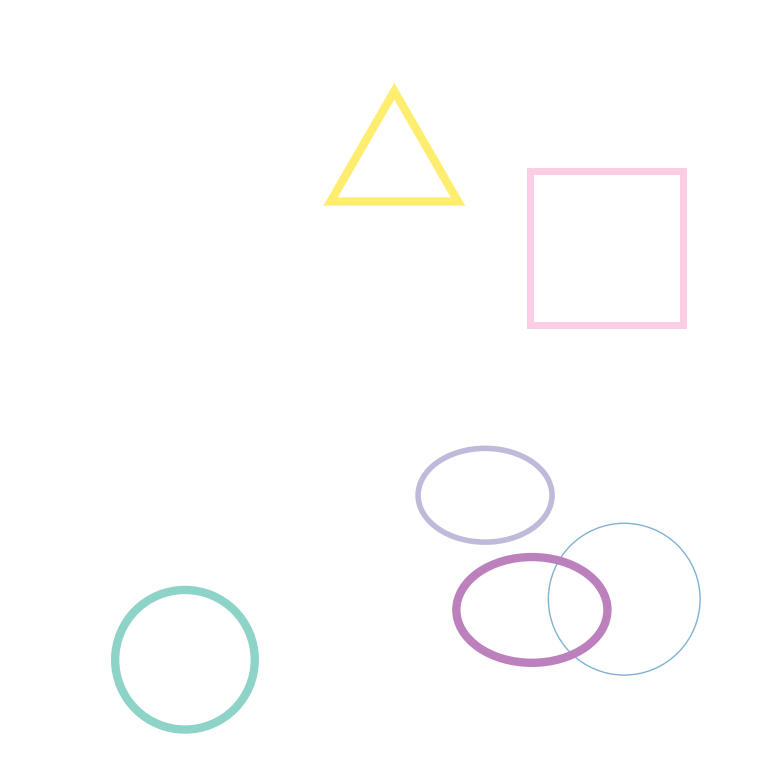[{"shape": "circle", "thickness": 3, "radius": 0.45, "center": [0.24, 0.143]}, {"shape": "oval", "thickness": 2, "radius": 0.43, "center": [0.63, 0.357]}, {"shape": "circle", "thickness": 0.5, "radius": 0.49, "center": [0.811, 0.222]}, {"shape": "square", "thickness": 2.5, "radius": 0.5, "center": [0.788, 0.678]}, {"shape": "oval", "thickness": 3, "radius": 0.49, "center": [0.691, 0.208]}, {"shape": "triangle", "thickness": 3, "radius": 0.48, "center": [0.512, 0.786]}]